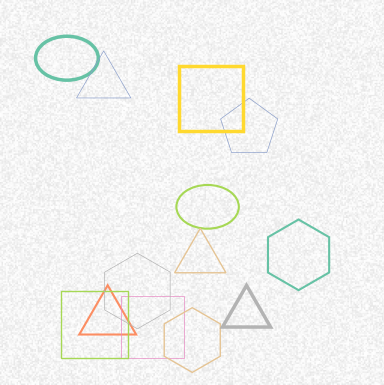[{"shape": "hexagon", "thickness": 1.5, "radius": 0.46, "center": [0.776, 0.338]}, {"shape": "oval", "thickness": 2.5, "radius": 0.41, "center": [0.174, 0.849]}, {"shape": "triangle", "thickness": 1.5, "radius": 0.43, "center": [0.28, 0.174]}, {"shape": "triangle", "thickness": 0.5, "radius": 0.41, "center": [0.269, 0.786]}, {"shape": "pentagon", "thickness": 0.5, "radius": 0.39, "center": [0.647, 0.667]}, {"shape": "square", "thickness": 0.5, "radius": 0.4, "center": [0.396, 0.151]}, {"shape": "oval", "thickness": 1.5, "radius": 0.41, "center": [0.539, 0.463]}, {"shape": "square", "thickness": 1, "radius": 0.43, "center": [0.245, 0.157]}, {"shape": "square", "thickness": 2.5, "radius": 0.42, "center": [0.548, 0.745]}, {"shape": "triangle", "thickness": 1, "radius": 0.39, "center": [0.52, 0.33]}, {"shape": "hexagon", "thickness": 1, "radius": 0.42, "center": [0.499, 0.117]}, {"shape": "hexagon", "thickness": 0.5, "radius": 0.49, "center": [0.357, 0.244]}, {"shape": "triangle", "thickness": 2.5, "radius": 0.36, "center": [0.64, 0.187]}]